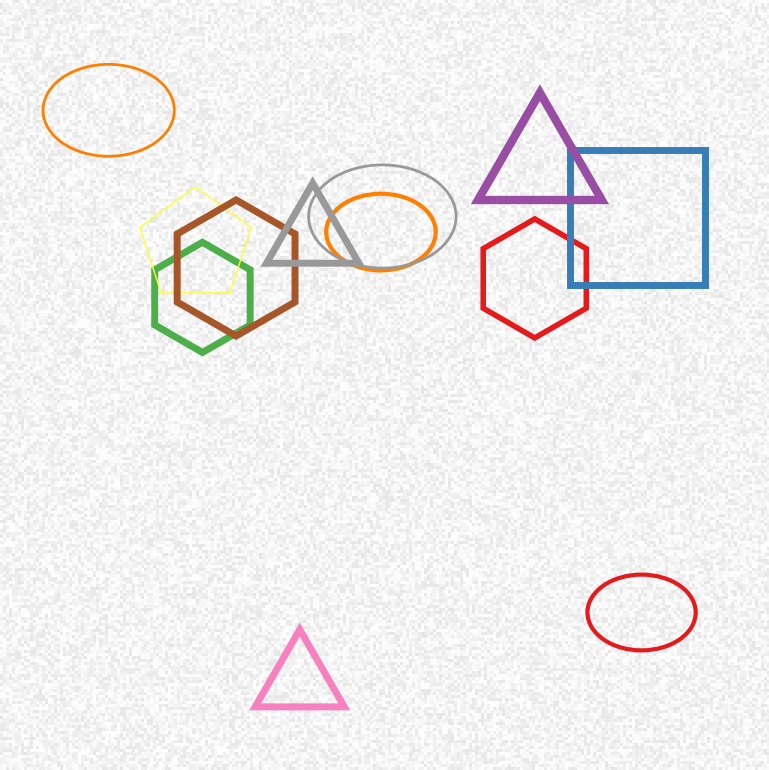[{"shape": "hexagon", "thickness": 2, "radius": 0.39, "center": [0.694, 0.638]}, {"shape": "oval", "thickness": 1.5, "radius": 0.35, "center": [0.833, 0.205]}, {"shape": "square", "thickness": 2.5, "radius": 0.44, "center": [0.828, 0.717]}, {"shape": "hexagon", "thickness": 2.5, "radius": 0.36, "center": [0.263, 0.614]}, {"shape": "triangle", "thickness": 3, "radius": 0.46, "center": [0.701, 0.787]}, {"shape": "oval", "thickness": 1.5, "radius": 0.36, "center": [0.495, 0.699]}, {"shape": "oval", "thickness": 1, "radius": 0.43, "center": [0.141, 0.857]}, {"shape": "pentagon", "thickness": 0.5, "radius": 0.38, "center": [0.254, 0.681]}, {"shape": "hexagon", "thickness": 2.5, "radius": 0.44, "center": [0.307, 0.652]}, {"shape": "triangle", "thickness": 2.5, "radius": 0.33, "center": [0.389, 0.115]}, {"shape": "triangle", "thickness": 2.5, "radius": 0.35, "center": [0.406, 0.693]}, {"shape": "oval", "thickness": 1, "radius": 0.48, "center": [0.497, 0.719]}]